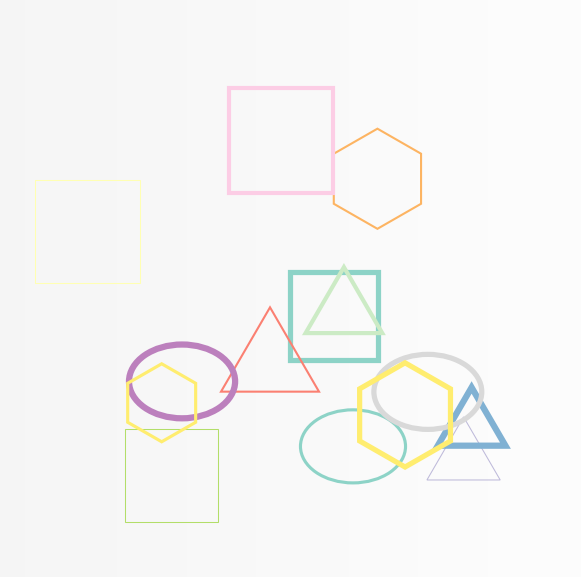[{"shape": "oval", "thickness": 1.5, "radius": 0.45, "center": [0.607, 0.226]}, {"shape": "square", "thickness": 2.5, "radius": 0.38, "center": [0.575, 0.452]}, {"shape": "square", "thickness": 0.5, "radius": 0.45, "center": [0.151, 0.598]}, {"shape": "triangle", "thickness": 0.5, "radius": 0.36, "center": [0.798, 0.204]}, {"shape": "triangle", "thickness": 1, "radius": 0.49, "center": [0.465, 0.37]}, {"shape": "triangle", "thickness": 3, "radius": 0.34, "center": [0.811, 0.261]}, {"shape": "hexagon", "thickness": 1, "radius": 0.43, "center": [0.649, 0.69]}, {"shape": "square", "thickness": 0.5, "radius": 0.4, "center": [0.295, 0.176]}, {"shape": "square", "thickness": 2, "radius": 0.45, "center": [0.483, 0.756]}, {"shape": "oval", "thickness": 2.5, "radius": 0.46, "center": [0.736, 0.321]}, {"shape": "oval", "thickness": 3, "radius": 0.46, "center": [0.313, 0.339]}, {"shape": "triangle", "thickness": 2, "radius": 0.38, "center": [0.592, 0.46]}, {"shape": "hexagon", "thickness": 2.5, "radius": 0.45, "center": [0.697, 0.281]}, {"shape": "hexagon", "thickness": 1.5, "radius": 0.34, "center": [0.278, 0.302]}]